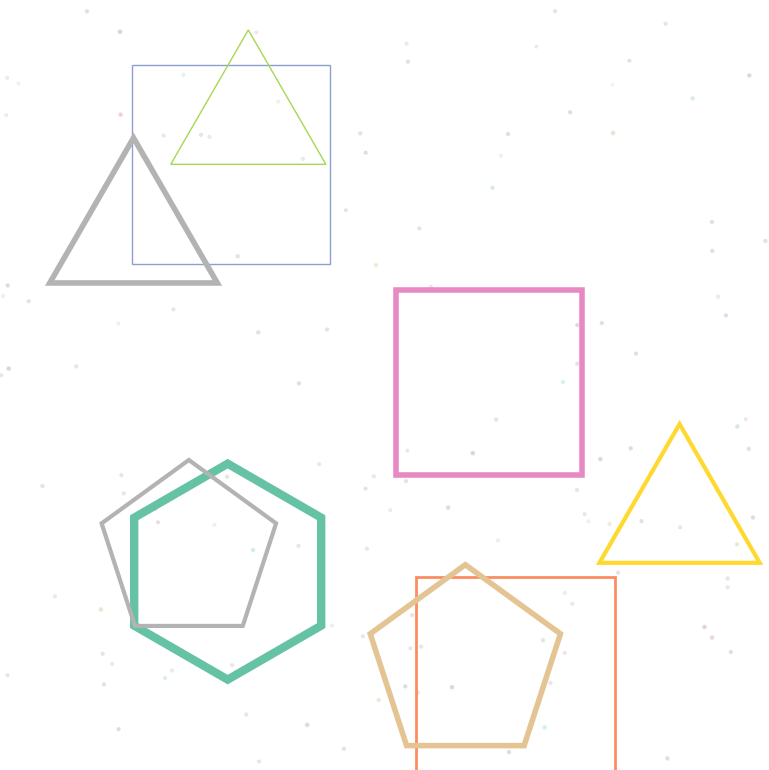[{"shape": "hexagon", "thickness": 3, "radius": 0.7, "center": [0.296, 0.258]}, {"shape": "square", "thickness": 1, "radius": 0.65, "center": [0.669, 0.122]}, {"shape": "square", "thickness": 0.5, "radius": 0.64, "center": [0.3, 0.786]}, {"shape": "square", "thickness": 2, "radius": 0.6, "center": [0.635, 0.503]}, {"shape": "triangle", "thickness": 0.5, "radius": 0.58, "center": [0.322, 0.845]}, {"shape": "triangle", "thickness": 1.5, "radius": 0.6, "center": [0.883, 0.329]}, {"shape": "pentagon", "thickness": 2, "radius": 0.65, "center": [0.604, 0.137]}, {"shape": "triangle", "thickness": 2, "radius": 0.63, "center": [0.173, 0.695]}, {"shape": "pentagon", "thickness": 1.5, "radius": 0.6, "center": [0.245, 0.283]}]